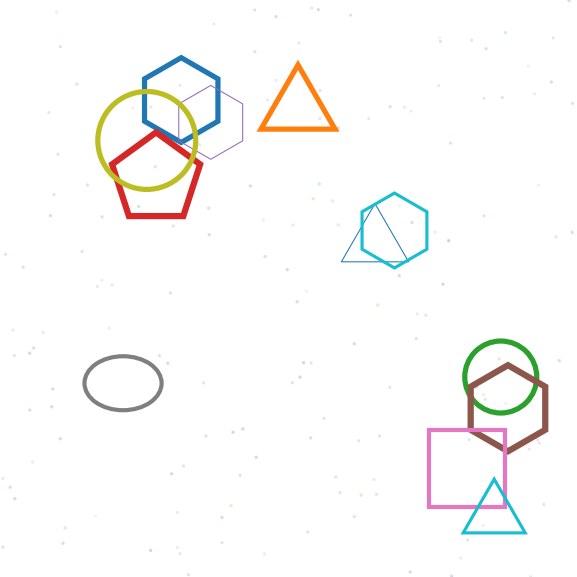[{"shape": "triangle", "thickness": 0.5, "radius": 0.34, "center": [0.649, 0.579]}, {"shape": "hexagon", "thickness": 2.5, "radius": 0.37, "center": [0.314, 0.826]}, {"shape": "triangle", "thickness": 2.5, "radius": 0.37, "center": [0.516, 0.813]}, {"shape": "circle", "thickness": 2.5, "radius": 0.31, "center": [0.867, 0.346]}, {"shape": "pentagon", "thickness": 3, "radius": 0.4, "center": [0.27, 0.69]}, {"shape": "hexagon", "thickness": 0.5, "radius": 0.32, "center": [0.365, 0.787]}, {"shape": "hexagon", "thickness": 3, "radius": 0.37, "center": [0.88, 0.292]}, {"shape": "square", "thickness": 2, "radius": 0.33, "center": [0.809, 0.188]}, {"shape": "oval", "thickness": 2, "radius": 0.33, "center": [0.213, 0.336]}, {"shape": "circle", "thickness": 2.5, "radius": 0.42, "center": [0.254, 0.756]}, {"shape": "hexagon", "thickness": 1.5, "radius": 0.32, "center": [0.683, 0.6]}, {"shape": "triangle", "thickness": 1.5, "radius": 0.31, "center": [0.856, 0.107]}]